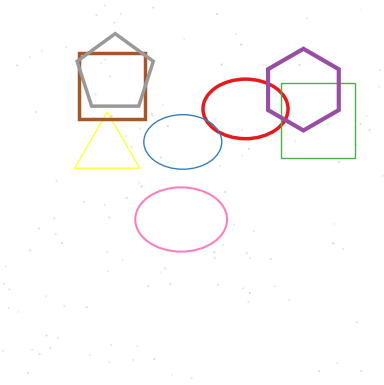[{"shape": "oval", "thickness": 2.5, "radius": 0.55, "center": [0.638, 0.717]}, {"shape": "oval", "thickness": 1, "radius": 0.51, "center": [0.475, 0.631]}, {"shape": "square", "thickness": 1, "radius": 0.48, "center": [0.827, 0.687]}, {"shape": "hexagon", "thickness": 3, "radius": 0.53, "center": [0.788, 0.767]}, {"shape": "triangle", "thickness": 1, "radius": 0.49, "center": [0.279, 0.612]}, {"shape": "square", "thickness": 2.5, "radius": 0.43, "center": [0.291, 0.776]}, {"shape": "oval", "thickness": 1.5, "radius": 0.6, "center": [0.471, 0.43]}, {"shape": "pentagon", "thickness": 2.5, "radius": 0.52, "center": [0.299, 0.809]}]